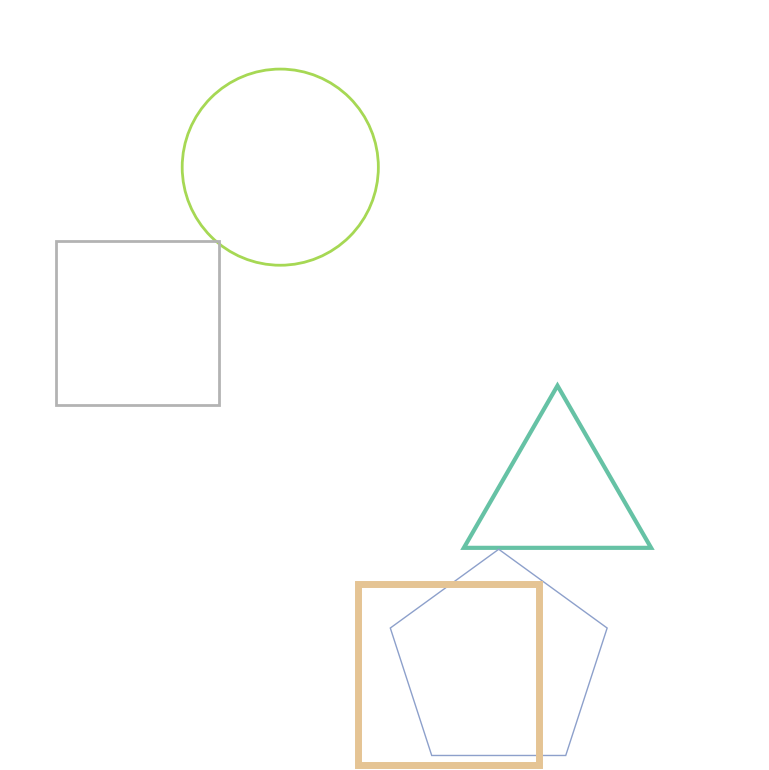[{"shape": "triangle", "thickness": 1.5, "radius": 0.7, "center": [0.724, 0.359]}, {"shape": "pentagon", "thickness": 0.5, "radius": 0.74, "center": [0.648, 0.139]}, {"shape": "circle", "thickness": 1, "radius": 0.64, "center": [0.364, 0.783]}, {"shape": "square", "thickness": 2.5, "radius": 0.59, "center": [0.583, 0.124]}, {"shape": "square", "thickness": 1, "radius": 0.53, "center": [0.178, 0.581]}]